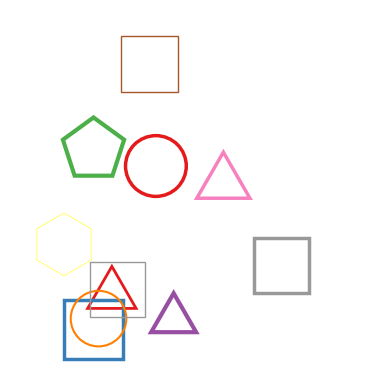[{"shape": "circle", "thickness": 2.5, "radius": 0.39, "center": [0.405, 0.569]}, {"shape": "triangle", "thickness": 2, "radius": 0.36, "center": [0.291, 0.235]}, {"shape": "square", "thickness": 2.5, "radius": 0.38, "center": [0.242, 0.144]}, {"shape": "pentagon", "thickness": 3, "radius": 0.42, "center": [0.243, 0.611]}, {"shape": "triangle", "thickness": 3, "radius": 0.34, "center": [0.451, 0.171]}, {"shape": "circle", "thickness": 1.5, "radius": 0.36, "center": [0.256, 0.172]}, {"shape": "hexagon", "thickness": 0.5, "radius": 0.41, "center": [0.166, 0.365]}, {"shape": "square", "thickness": 1, "radius": 0.37, "center": [0.389, 0.833]}, {"shape": "triangle", "thickness": 2.5, "radius": 0.4, "center": [0.58, 0.525]}, {"shape": "square", "thickness": 1, "radius": 0.36, "center": [0.305, 0.247]}, {"shape": "square", "thickness": 2.5, "radius": 0.36, "center": [0.732, 0.311]}]